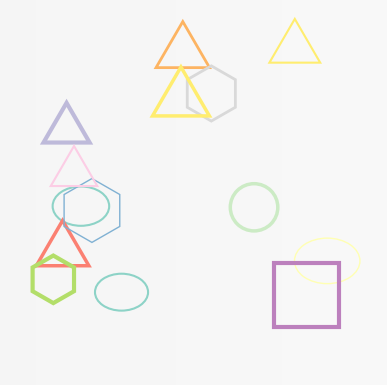[{"shape": "oval", "thickness": 1.5, "radius": 0.36, "center": [0.209, 0.465]}, {"shape": "oval", "thickness": 1.5, "radius": 0.34, "center": [0.314, 0.241]}, {"shape": "oval", "thickness": 1, "radius": 0.42, "center": [0.844, 0.322]}, {"shape": "triangle", "thickness": 3, "radius": 0.34, "center": [0.172, 0.664]}, {"shape": "triangle", "thickness": 2.5, "radius": 0.39, "center": [0.162, 0.349]}, {"shape": "hexagon", "thickness": 1, "radius": 0.41, "center": [0.237, 0.453]}, {"shape": "triangle", "thickness": 2, "radius": 0.4, "center": [0.472, 0.864]}, {"shape": "hexagon", "thickness": 3, "radius": 0.31, "center": [0.138, 0.274]}, {"shape": "triangle", "thickness": 1.5, "radius": 0.35, "center": [0.191, 0.551]}, {"shape": "hexagon", "thickness": 2, "radius": 0.36, "center": [0.545, 0.757]}, {"shape": "square", "thickness": 3, "radius": 0.42, "center": [0.791, 0.233]}, {"shape": "circle", "thickness": 2.5, "radius": 0.31, "center": [0.656, 0.462]}, {"shape": "triangle", "thickness": 1.5, "radius": 0.38, "center": [0.761, 0.875]}, {"shape": "triangle", "thickness": 2.5, "radius": 0.42, "center": [0.467, 0.741]}]